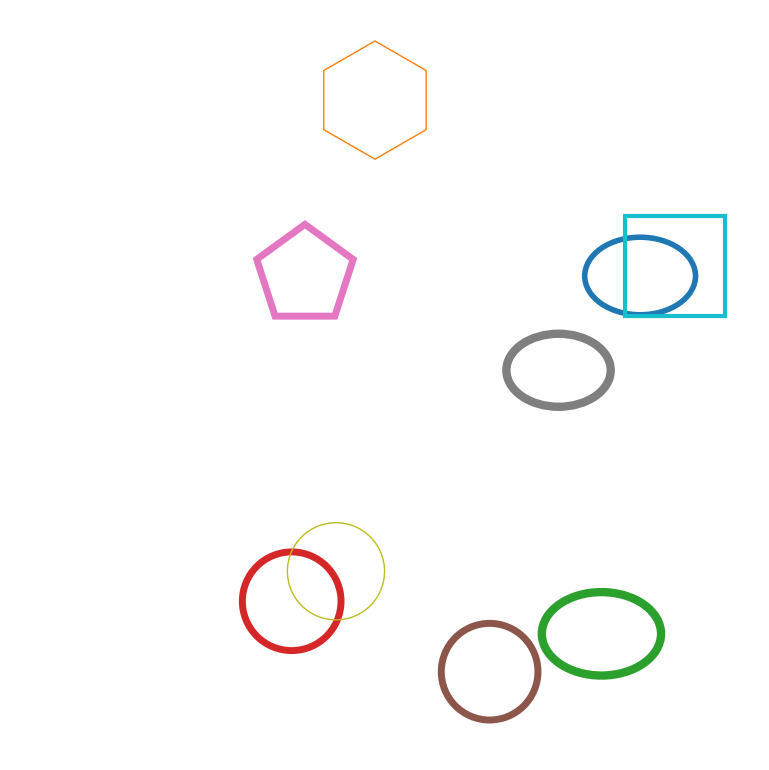[{"shape": "oval", "thickness": 2, "radius": 0.36, "center": [0.831, 0.642]}, {"shape": "hexagon", "thickness": 0.5, "radius": 0.38, "center": [0.487, 0.87]}, {"shape": "oval", "thickness": 3, "radius": 0.39, "center": [0.781, 0.177]}, {"shape": "circle", "thickness": 2.5, "radius": 0.32, "center": [0.379, 0.219]}, {"shape": "circle", "thickness": 2.5, "radius": 0.31, "center": [0.636, 0.128]}, {"shape": "pentagon", "thickness": 2.5, "radius": 0.33, "center": [0.396, 0.643]}, {"shape": "oval", "thickness": 3, "radius": 0.34, "center": [0.725, 0.519]}, {"shape": "circle", "thickness": 0.5, "radius": 0.32, "center": [0.436, 0.258]}, {"shape": "square", "thickness": 1.5, "radius": 0.32, "center": [0.876, 0.654]}]